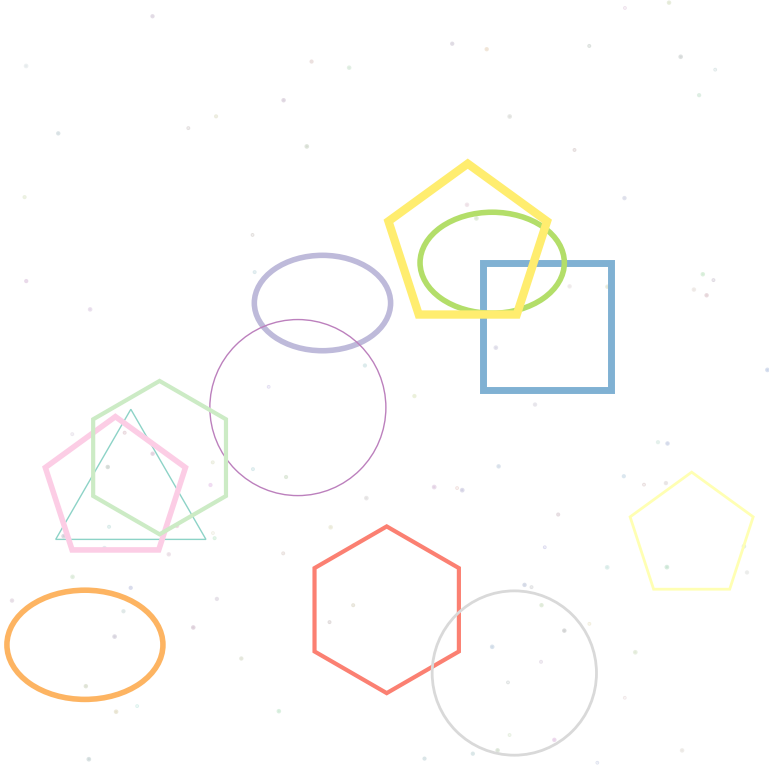[{"shape": "triangle", "thickness": 0.5, "radius": 0.56, "center": [0.17, 0.356]}, {"shape": "pentagon", "thickness": 1, "radius": 0.42, "center": [0.898, 0.303]}, {"shape": "oval", "thickness": 2, "radius": 0.44, "center": [0.419, 0.606]}, {"shape": "hexagon", "thickness": 1.5, "radius": 0.54, "center": [0.502, 0.208]}, {"shape": "square", "thickness": 2.5, "radius": 0.41, "center": [0.71, 0.576]}, {"shape": "oval", "thickness": 2, "radius": 0.51, "center": [0.11, 0.163]}, {"shape": "oval", "thickness": 2, "radius": 0.47, "center": [0.639, 0.659]}, {"shape": "pentagon", "thickness": 2, "radius": 0.48, "center": [0.15, 0.363]}, {"shape": "circle", "thickness": 1, "radius": 0.53, "center": [0.668, 0.126]}, {"shape": "circle", "thickness": 0.5, "radius": 0.57, "center": [0.387, 0.471]}, {"shape": "hexagon", "thickness": 1.5, "radius": 0.5, "center": [0.207, 0.406]}, {"shape": "pentagon", "thickness": 3, "radius": 0.54, "center": [0.607, 0.679]}]